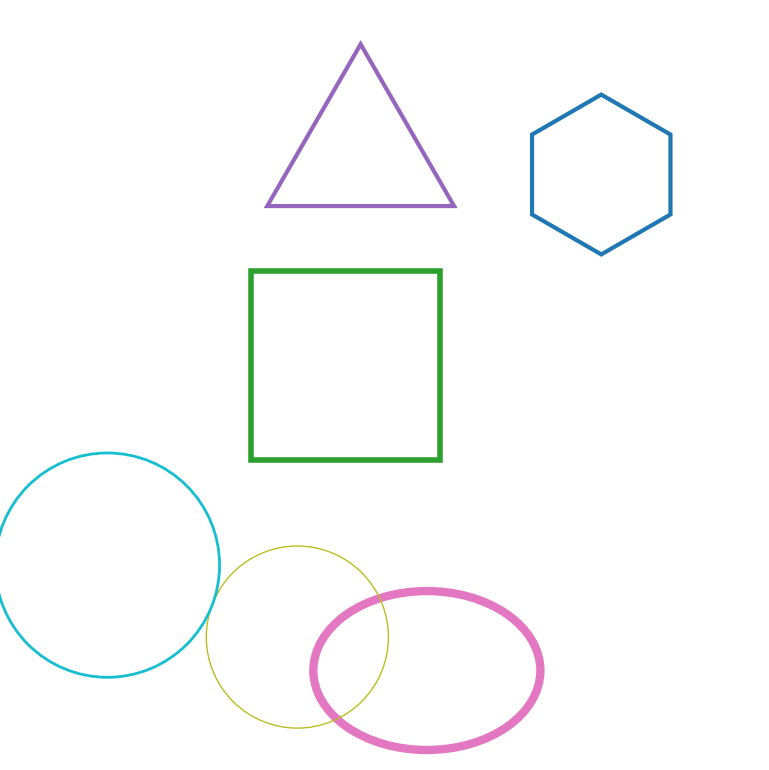[{"shape": "hexagon", "thickness": 1.5, "radius": 0.52, "center": [0.781, 0.773]}, {"shape": "square", "thickness": 2, "radius": 0.62, "center": [0.449, 0.525]}, {"shape": "triangle", "thickness": 1.5, "radius": 0.7, "center": [0.468, 0.802]}, {"shape": "oval", "thickness": 3, "radius": 0.74, "center": [0.554, 0.129]}, {"shape": "circle", "thickness": 0.5, "radius": 0.59, "center": [0.386, 0.173]}, {"shape": "circle", "thickness": 1, "radius": 0.73, "center": [0.139, 0.266]}]